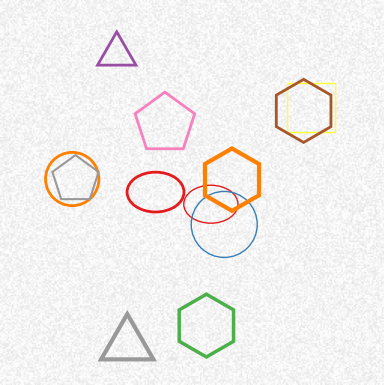[{"shape": "oval", "thickness": 2, "radius": 0.37, "center": [0.404, 0.501]}, {"shape": "oval", "thickness": 1, "radius": 0.35, "center": [0.548, 0.47]}, {"shape": "circle", "thickness": 1, "radius": 0.43, "center": [0.582, 0.417]}, {"shape": "hexagon", "thickness": 2.5, "radius": 0.41, "center": [0.536, 0.154]}, {"shape": "triangle", "thickness": 2, "radius": 0.29, "center": [0.303, 0.86]}, {"shape": "hexagon", "thickness": 3, "radius": 0.41, "center": [0.602, 0.533]}, {"shape": "circle", "thickness": 2, "radius": 0.35, "center": [0.188, 0.535]}, {"shape": "square", "thickness": 1, "radius": 0.32, "center": [0.808, 0.721]}, {"shape": "hexagon", "thickness": 2, "radius": 0.41, "center": [0.789, 0.712]}, {"shape": "pentagon", "thickness": 2, "radius": 0.41, "center": [0.428, 0.679]}, {"shape": "pentagon", "thickness": 1.5, "radius": 0.32, "center": [0.196, 0.534]}, {"shape": "triangle", "thickness": 3, "radius": 0.39, "center": [0.331, 0.106]}]